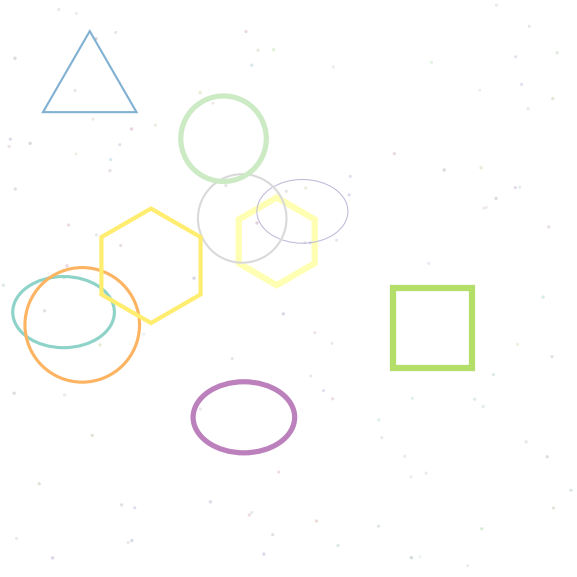[{"shape": "oval", "thickness": 1.5, "radius": 0.44, "center": [0.11, 0.459]}, {"shape": "hexagon", "thickness": 3, "radius": 0.38, "center": [0.479, 0.581]}, {"shape": "oval", "thickness": 0.5, "radius": 0.39, "center": [0.524, 0.633]}, {"shape": "triangle", "thickness": 1, "radius": 0.47, "center": [0.155, 0.852]}, {"shape": "circle", "thickness": 1.5, "radius": 0.5, "center": [0.142, 0.437]}, {"shape": "square", "thickness": 3, "radius": 0.35, "center": [0.749, 0.43]}, {"shape": "circle", "thickness": 1, "radius": 0.38, "center": [0.419, 0.621]}, {"shape": "oval", "thickness": 2.5, "radius": 0.44, "center": [0.422, 0.277]}, {"shape": "circle", "thickness": 2.5, "radius": 0.37, "center": [0.387, 0.759]}, {"shape": "hexagon", "thickness": 2, "radius": 0.5, "center": [0.261, 0.539]}]